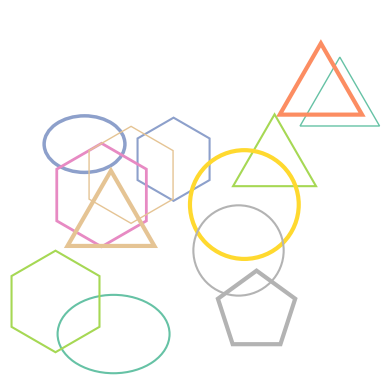[{"shape": "triangle", "thickness": 1, "radius": 0.6, "center": [0.883, 0.732]}, {"shape": "oval", "thickness": 1.5, "radius": 0.73, "center": [0.295, 0.132]}, {"shape": "triangle", "thickness": 3, "radius": 0.62, "center": [0.833, 0.764]}, {"shape": "hexagon", "thickness": 1.5, "radius": 0.54, "center": [0.451, 0.586]}, {"shape": "oval", "thickness": 2.5, "radius": 0.52, "center": [0.22, 0.626]}, {"shape": "hexagon", "thickness": 2, "radius": 0.67, "center": [0.264, 0.493]}, {"shape": "triangle", "thickness": 1.5, "radius": 0.62, "center": [0.713, 0.579]}, {"shape": "hexagon", "thickness": 1.5, "radius": 0.66, "center": [0.144, 0.217]}, {"shape": "circle", "thickness": 3, "radius": 0.71, "center": [0.635, 0.469]}, {"shape": "hexagon", "thickness": 1, "radius": 0.63, "center": [0.34, 0.546]}, {"shape": "triangle", "thickness": 3, "radius": 0.65, "center": [0.288, 0.426]}, {"shape": "pentagon", "thickness": 3, "radius": 0.53, "center": [0.666, 0.191]}, {"shape": "circle", "thickness": 1.5, "radius": 0.59, "center": [0.62, 0.349]}]